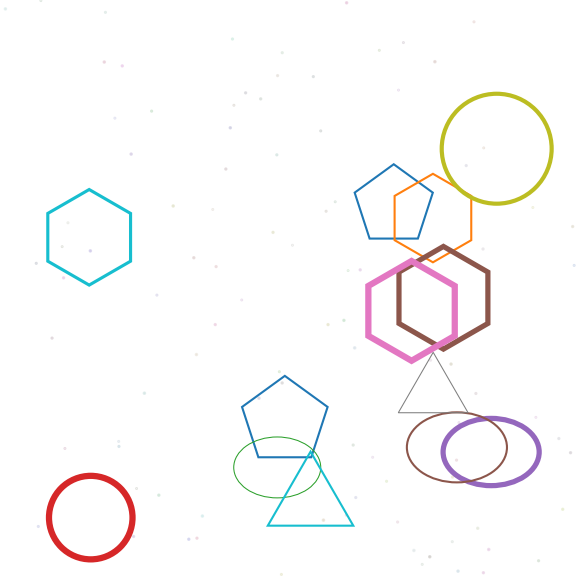[{"shape": "pentagon", "thickness": 1, "radius": 0.39, "center": [0.493, 0.27]}, {"shape": "pentagon", "thickness": 1, "radius": 0.36, "center": [0.682, 0.644]}, {"shape": "hexagon", "thickness": 1, "radius": 0.38, "center": [0.75, 0.622]}, {"shape": "oval", "thickness": 0.5, "radius": 0.38, "center": [0.48, 0.19]}, {"shape": "circle", "thickness": 3, "radius": 0.36, "center": [0.157, 0.103]}, {"shape": "oval", "thickness": 2.5, "radius": 0.42, "center": [0.85, 0.216]}, {"shape": "hexagon", "thickness": 2.5, "radius": 0.44, "center": [0.768, 0.484]}, {"shape": "oval", "thickness": 1, "radius": 0.43, "center": [0.791, 0.225]}, {"shape": "hexagon", "thickness": 3, "radius": 0.43, "center": [0.713, 0.461]}, {"shape": "triangle", "thickness": 0.5, "radius": 0.35, "center": [0.75, 0.319]}, {"shape": "circle", "thickness": 2, "radius": 0.48, "center": [0.86, 0.742]}, {"shape": "triangle", "thickness": 1, "radius": 0.43, "center": [0.538, 0.132]}, {"shape": "hexagon", "thickness": 1.5, "radius": 0.41, "center": [0.154, 0.588]}]